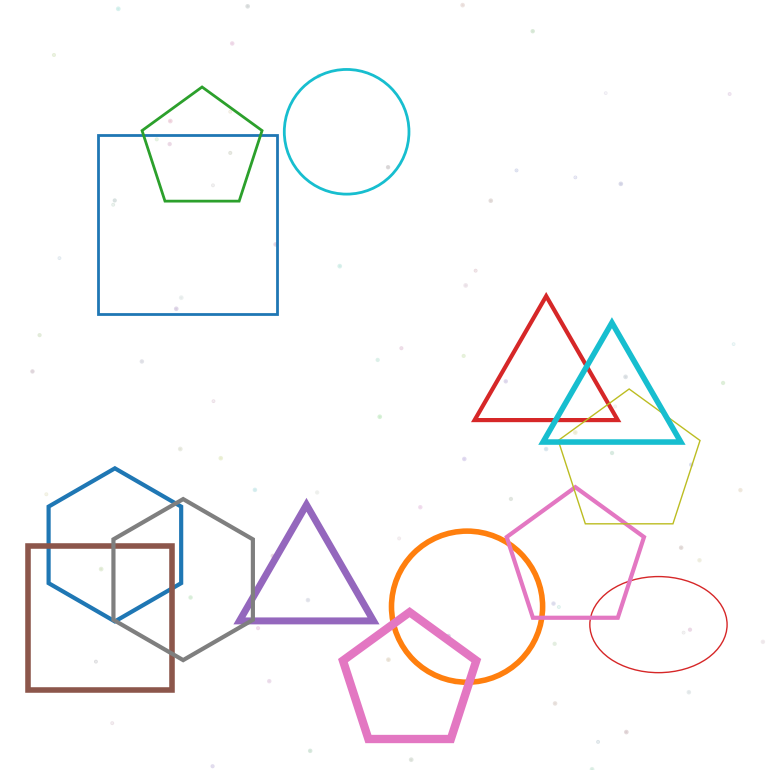[{"shape": "hexagon", "thickness": 1.5, "radius": 0.5, "center": [0.149, 0.292]}, {"shape": "square", "thickness": 1, "radius": 0.58, "center": [0.243, 0.708]}, {"shape": "circle", "thickness": 2, "radius": 0.49, "center": [0.607, 0.212]}, {"shape": "pentagon", "thickness": 1, "radius": 0.41, "center": [0.262, 0.805]}, {"shape": "oval", "thickness": 0.5, "radius": 0.45, "center": [0.855, 0.189]}, {"shape": "triangle", "thickness": 1.5, "radius": 0.54, "center": [0.709, 0.508]}, {"shape": "triangle", "thickness": 2.5, "radius": 0.5, "center": [0.398, 0.244]}, {"shape": "square", "thickness": 2, "radius": 0.47, "center": [0.13, 0.197]}, {"shape": "pentagon", "thickness": 1.5, "radius": 0.47, "center": [0.747, 0.274]}, {"shape": "pentagon", "thickness": 3, "radius": 0.46, "center": [0.532, 0.114]}, {"shape": "hexagon", "thickness": 1.5, "radius": 0.52, "center": [0.238, 0.247]}, {"shape": "pentagon", "thickness": 0.5, "radius": 0.48, "center": [0.817, 0.398]}, {"shape": "circle", "thickness": 1, "radius": 0.4, "center": [0.45, 0.829]}, {"shape": "triangle", "thickness": 2, "radius": 0.52, "center": [0.795, 0.478]}]